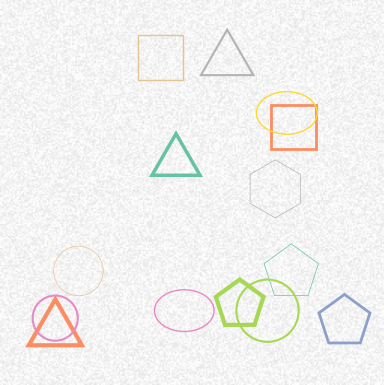[{"shape": "triangle", "thickness": 2.5, "radius": 0.36, "center": [0.457, 0.581]}, {"shape": "pentagon", "thickness": 0.5, "radius": 0.37, "center": [0.757, 0.292]}, {"shape": "square", "thickness": 2, "radius": 0.29, "center": [0.762, 0.67]}, {"shape": "triangle", "thickness": 3, "radius": 0.4, "center": [0.144, 0.143]}, {"shape": "pentagon", "thickness": 2, "radius": 0.35, "center": [0.895, 0.166]}, {"shape": "oval", "thickness": 1, "radius": 0.39, "center": [0.479, 0.193]}, {"shape": "circle", "thickness": 1.5, "radius": 0.29, "center": [0.143, 0.174]}, {"shape": "circle", "thickness": 1.5, "radius": 0.4, "center": [0.695, 0.193]}, {"shape": "pentagon", "thickness": 3, "radius": 0.33, "center": [0.623, 0.209]}, {"shape": "oval", "thickness": 1, "radius": 0.4, "center": [0.745, 0.707]}, {"shape": "circle", "thickness": 0.5, "radius": 0.32, "center": [0.204, 0.296]}, {"shape": "square", "thickness": 1, "radius": 0.29, "center": [0.417, 0.851]}, {"shape": "hexagon", "thickness": 0.5, "radius": 0.38, "center": [0.715, 0.509]}, {"shape": "triangle", "thickness": 1.5, "radius": 0.39, "center": [0.59, 0.844]}]